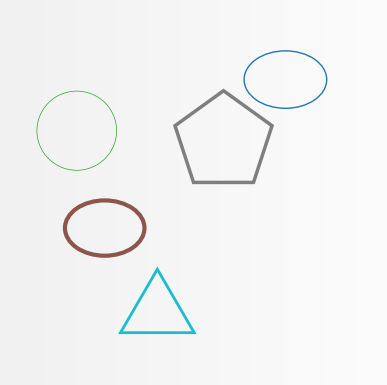[{"shape": "oval", "thickness": 1, "radius": 0.53, "center": [0.737, 0.793]}, {"shape": "circle", "thickness": 0.5, "radius": 0.51, "center": [0.198, 0.661]}, {"shape": "oval", "thickness": 3, "radius": 0.51, "center": [0.27, 0.408]}, {"shape": "pentagon", "thickness": 2.5, "radius": 0.66, "center": [0.577, 0.633]}, {"shape": "triangle", "thickness": 2, "radius": 0.55, "center": [0.406, 0.191]}]